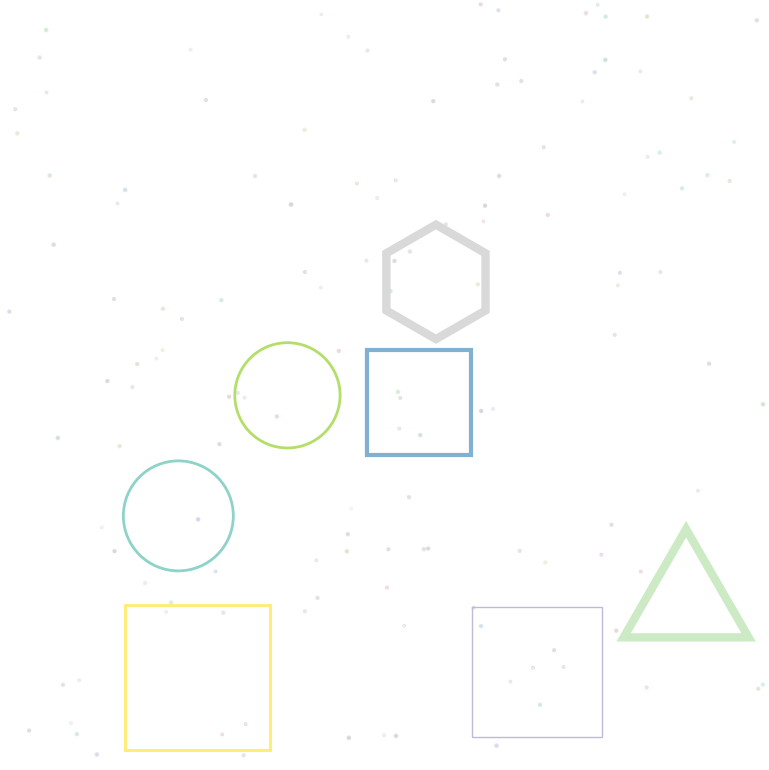[{"shape": "circle", "thickness": 1, "radius": 0.36, "center": [0.232, 0.33]}, {"shape": "square", "thickness": 0.5, "radius": 0.42, "center": [0.698, 0.127]}, {"shape": "square", "thickness": 1.5, "radius": 0.34, "center": [0.544, 0.477]}, {"shape": "circle", "thickness": 1, "radius": 0.34, "center": [0.373, 0.487]}, {"shape": "hexagon", "thickness": 3, "radius": 0.37, "center": [0.566, 0.634]}, {"shape": "triangle", "thickness": 3, "radius": 0.47, "center": [0.891, 0.219]}, {"shape": "square", "thickness": 1, "radius": 0.47, "center": [0.256, 0.121]}]